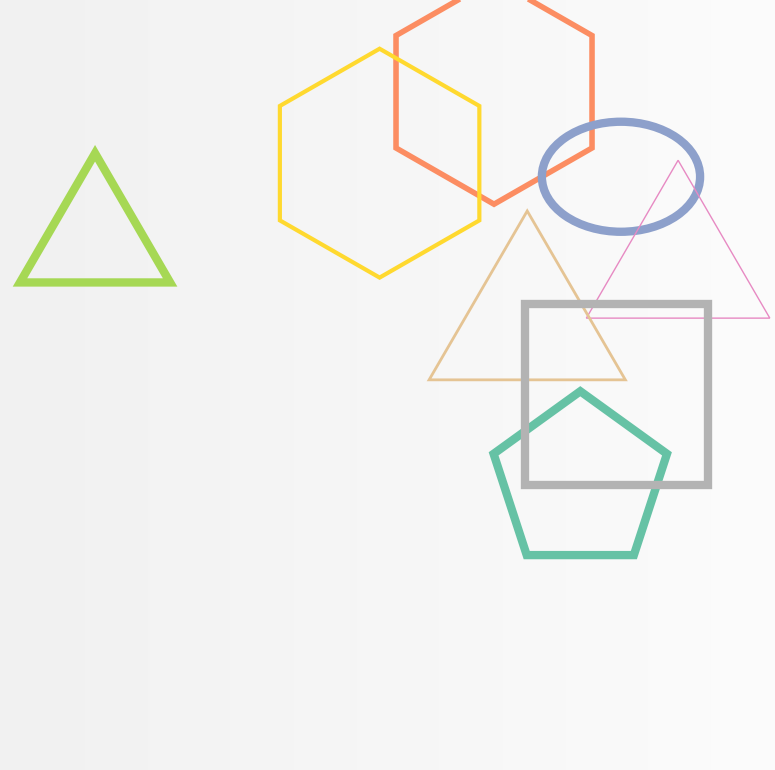[{"shape": "pentagon", "thickness": 3, "radius": 0.59, "center": [0.749, 0.374]}, {"shape": "hexagon", "thickness": 2, "radius": 0.73, "center": [0.637, 0.881]}, {"shape": "oval", "thickness": 3, "radius": 0.51, "center": [0.801, 0.77]}, {"shape": "triangle", "thickness": 0.5, "radius": 0.68, "center": [0.875, 0.655]}, {"shape": "triangle", "thickness": 3, "radius": 0.56, "center": [0.123, 0.689]}, {"shape": "hexagon", "thickness": 1.5, "radius": 0.74, "center": [0.49, 0.788]}, {"shape": "triangle", "thickness": 1, "radius": 0.73, "center": [0.68, 0.58]}, {"shape": "square", "thickness": 3, "radius": 0.59, "center": [0.795, 0.488]}]